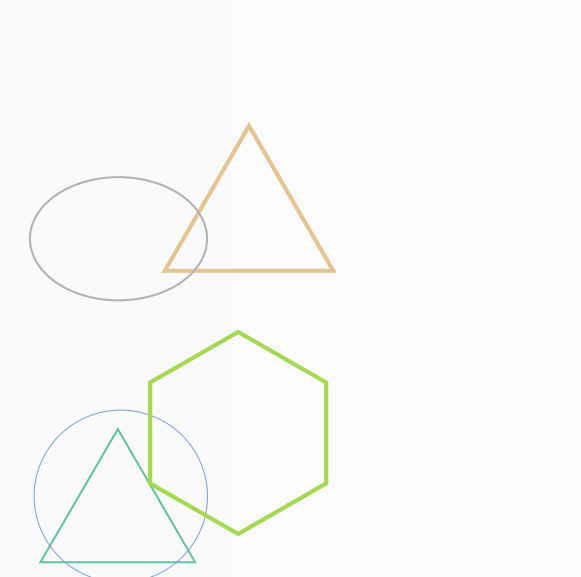[{"shape": "triangle", "thickness": 1, "radius": 0.77, "center": [0.203, 0.102]}, {"shape": "circle", "thickness": 0.5, "radius": 0.75, "center": [0.208, 0.14]}, {"shape": "hexagon", "thickness": 2, "radius": 0.87, "center": [0.41, 0.249]}, {"shape": "triangle", "thickness": 2, "radius": 0.84, "center": [0.428, 0.614]}, {"shape": "oval", "thickness": 1, "radius": 0.76, "center": [0.204, 0.586]}]